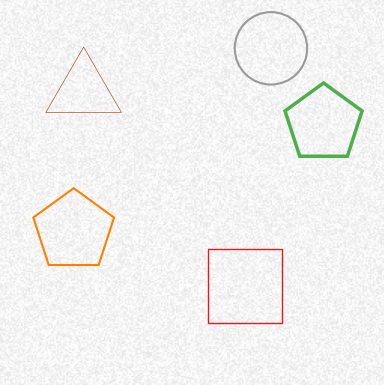[{"shape": "square", "thickness": 1, "radius": 0.48, "center": [0.636, 0.256]}, {"shape": "pentagon", "thickness": 2.5, "radius": 0.53, "center": [0.84, 0.679]}, {"shape": "pentagon", "thickness": 1.5, "radius": 0.55, "center": [0.191, 0.401]}, {"shape": "triangle", "thickness": 0.5, "radius": 0.57, "center": [0.217, 0.765]}, {"shape": "circle", "thickness": 1.5, "radius": 0.47, "center": [0.704, 0.874]}]